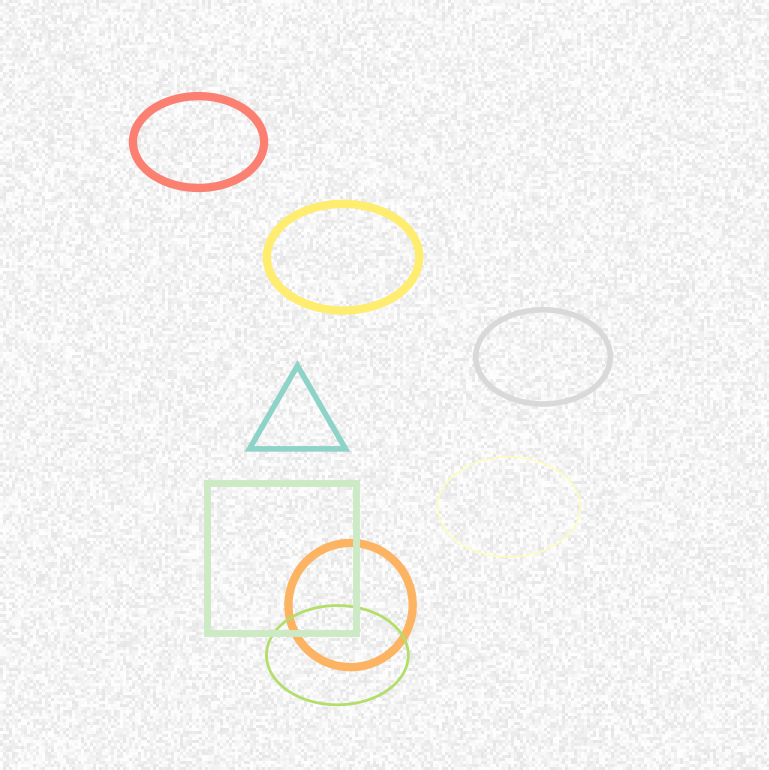[{"shape": "triangle", "thickness": 2, "radius": 0.36, "center": [0.386, 0.453]}, {"shape": "oval", "thickness": 0.5, "radius": 0.46, "center": [0.661, 0.341]}, {"shape": "oval", "thickness": 3, "radius": 0.43, "center": [0.258, 0.816]}, {"shape": "circle", "thickness": 3, "radius": 0.4, "center": [0.455, 0.214]}, {"shape": "oval", "thickness": 1, "radius": 0.46, "center": [0.438, 0.149]}, {"shape": "oval", "thickness": 2, "radius": 0.44, "center": [0.705, 0.536]}, {"shape": "square", "thickness": 2.5, "radius": 0.48, "center": [0.366, 0.275]}, {"shape": "oval", "thickness": 3, "radius": 0.49, "center": [0.446, 0.666]}]